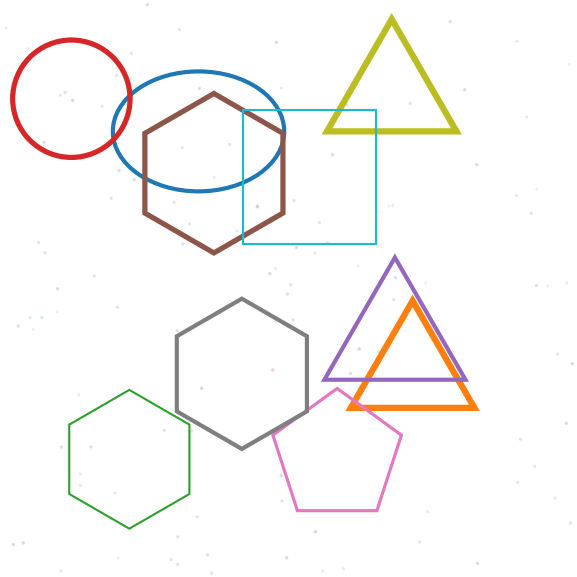[{"shape": "oval", "thickness": 2, "radius": 0.74, "center": [0.344, 0.772]}, {"shape": "triangle", "thickness": 3, "radius": 0.62, "center": [0.714, 0.355]}, {"shape": "hexagon", "thickness": 1, "radius": 0.6, "center": [0.224, 0.204]}, {"shape": "circle", "thickness": 2.5, "radius": 0.51, "center": [0.124, 0.828]}, {"shape": "triangle", "thickness": 2, "radius": 0.71, "center": [0.684, 0.412]}, {"shape": "hexagon", "thickness": 2.5, "radius": 0.69, "center": [0.37, 0.699]}, {"shape": "pentagon", "thickness": 1.5, "radius": 0.59, "center": [0.584, 0.21]}, {"shape": "hexagon", "thickness": 2, "radius": 0.65, "center": [0.419, 0.352]}, {"shape": "triangle", "thickness": 3, "radius": 0.65, "center": [0.678, 0.836]}, {"shape": "square", "thickness": 1, "radius": 0.58, "center": [0.536, 0.693]}]